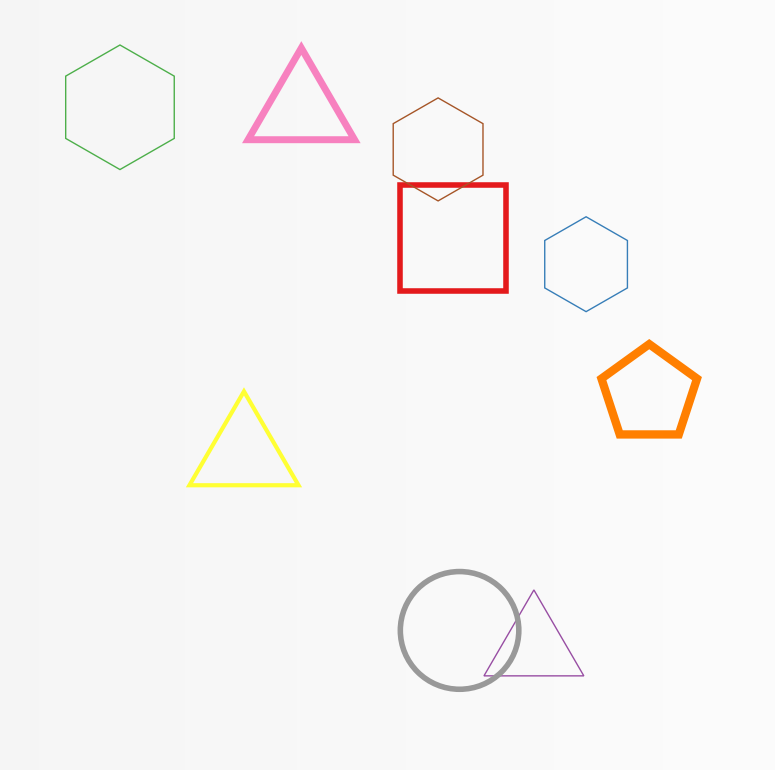[{"shape": "square", "thickness": 2, "radius": 0.34, "center": [0.585, 0.691]}, {"shape": "hexagon", "thickness": 0.5, "radius": 0.31, "center": [0.756, 0.657]}, {"shape": "hexagon", "thickness": 0.5, "radius": 0.4, "center": [0.155, 0.861]}, {"shape": "triangle", "thickness": 0.5, "radius": 0.37, "center": [0.689, 0.159]}, {"shape": "pentagon", "thickness": 3, "radius": 0.32, "center": [0.838, 0.488]}, {"shape": "triangle", "thickness": 1.5, "radius": 0.41, "center": [0.315, 0.41]}, {"shape": "hexagon", "thickness": 0.5, "radius": 0.33, "center": [0.565, 0.806]}, {"shape": "triangle", "thickness": 2.5, "radius": 0.4, "center": [0.389, 0.858]}, {"shape": "circle", "thickness": 2, "radius": 0.38, "center": [0.593, 0.181]}]